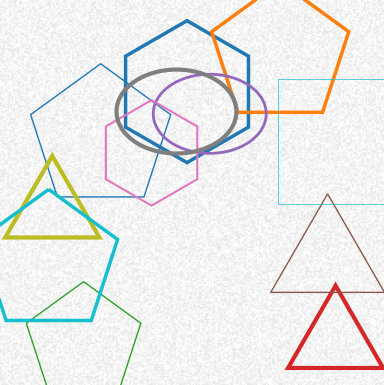[{"shape": "hexagon", "thickness": 2.5, "radius": 0.92, "center": [0.486, 0.762]}, {"shape": "pentagon", "thickness": 1, "radius": 0.96, "center": [0.261, 0.643]}, {"shape": "pentagon", "thickness": 2.5, "radius": 0.94, "center": [0.728, 0.86]}, {"shape": "pentagon", "thickness": 1, "radius": 0.78, "center": [0.217, 0.112]}, {"shape": "triangle", "thickness": 3, "radius": 0.71, "center": [0.872, 0.116]}, {"shape": "oval", "thickness": 2, "radius": 0.73, "center": [0.545, 0.704]}, {"shape": "triangle", "thickness": 1, "radius": 0.85, "center": [0.851, 0.326]}, {"shape": "hexagon", "thickness": 1.5, "radius": 0.69, "center": [0.394, 0.603]}, {"shape": "oval", "thickness": 3, "radius": 0.78, "center": [0.458, 0.71]}, {"shape": "triangle", "thickness": 3, "radius": 0.71, "center": [0.136, 0.454]}, {"shape": "square", "thickness": 0.5, "radius": 0.81, "center": [0.885, 0.632]}, {"shape": "pentagon", "thickness": 2.5, "radius": 0.94, "center": [0.126, 0.32]}]